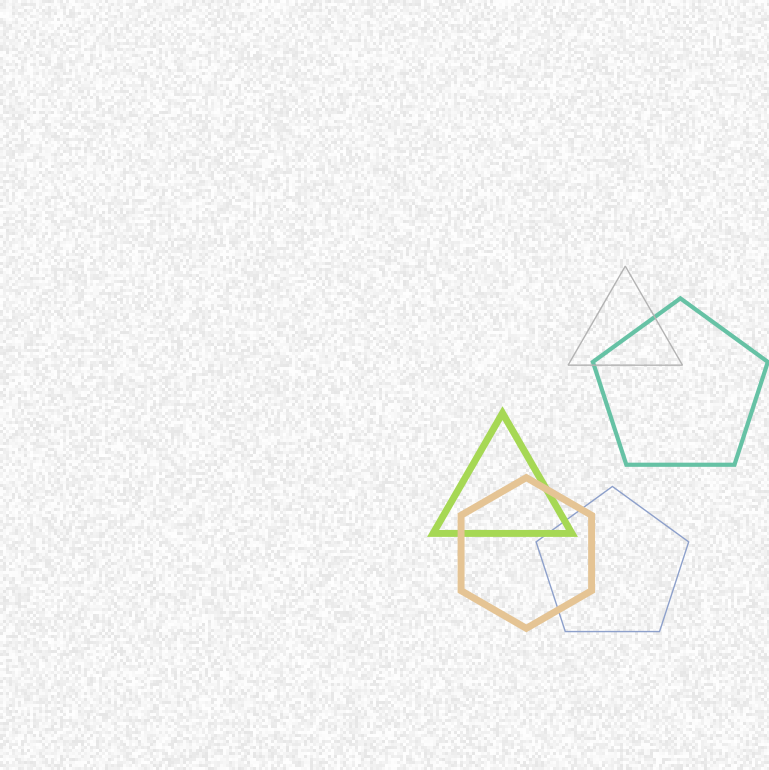[{"shape": "pentagon", "thickness": 1.5, "radius": 0.6, "center": [0.884, 0.493]}, {"shape": "pentagon", "thickness": 0.5, "radius": 0.52, "center": [0.795, 0.264]}, {"shape": "triangle", "thickness": 2.5, "radius": 0.52, "center": [0.653, 0.359]}, {"shape": "hexagon", "thickness": 2.5, "radius": 0.49, "center": [0.684, 0.282]}, {"shape": "triangle", "thickness": 0.5, "radius": 0.43, "center": [0.812, 0.569]}]